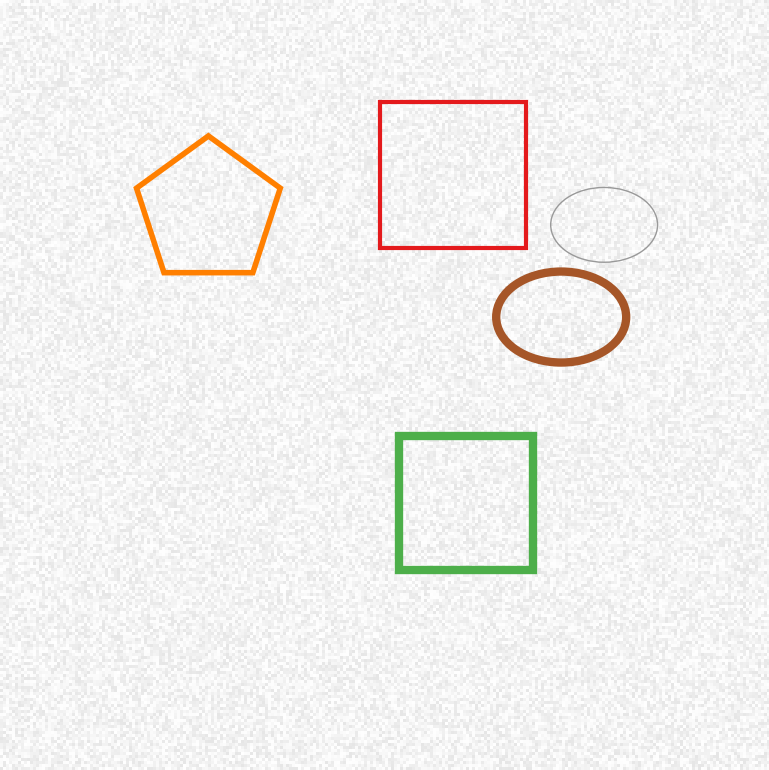[{"shape": "square", "thickness": 1.5, "radius": 0.48, "center": [0.588, 0.772]}, {"shape": "square", "thickness": 3, "radius": 0.44, "center": [0.605, 0.347]}, {"shape": "pentagon", "thickness": 2, "radius": 0.49, "center": [0.271, 0.725]}, {"shape": "oval", "thickness": 3, "radius": 0.42, "center": [0.729, 0.588]}, {"shape": "oval", "thickness": 0.5, "radius": 0.35, "center": [0.785, 0.708]}]